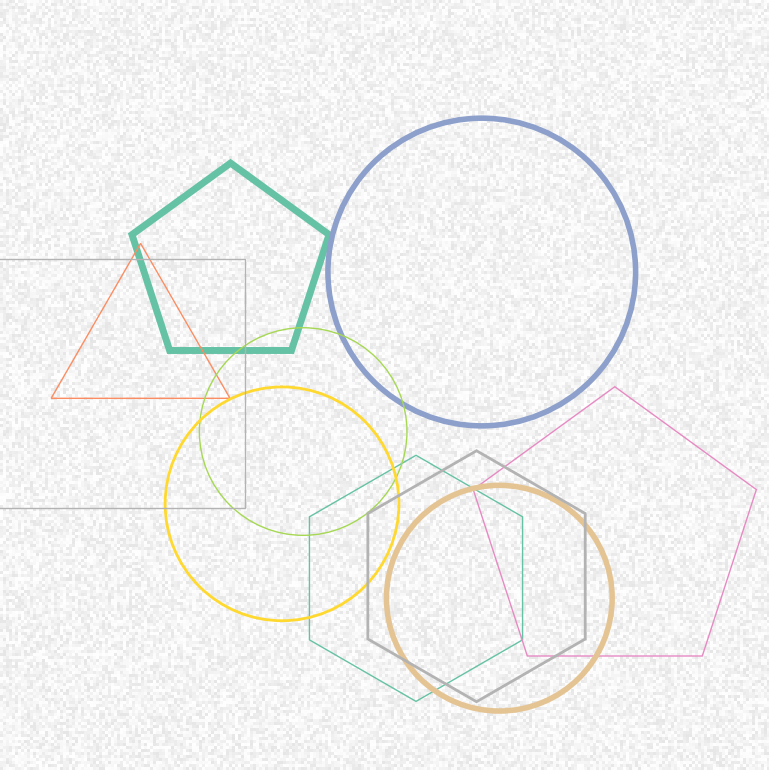[{"shape": "hexagon", "thickness": 0.5, "radius": 0.8, "center": [0.54, 0.249]}, {"shape": "pentagon", "thickness": 2.5, "radius": 0.67, "center": [0.299, 0.654]}, {"shape": "triangle", "thickness": 0.5, "radius": 0.67, "center": [0.183, 0.55]}, {"shape": "circle", "thickness": 2, "radius": 1.0, "center": [0.626, 0.647]}, {"shape": "pentagon", "thickness": 0.5, "radius": 0.97, "center": [0.798, 0.304]}, {"shape": "circle", "thickness": 0.5, "radius": 0.67, "center": [0.394, 0.44]}, {"shape": "circle", "thickness": 1, "radius": 0.76, "center": [0.366, 0.346]}, {"shape": "circle", "thickness": 2, "radius": 0.73, "center": [0.648, 0.223]}, {"shape": "hexagon", "thickness": 1, "radius": 0.81, "center": [0.619, 0.252]}, {"shape": "square", "thickness": 0.5, "radius": 0.81, "center": [0.156, 0.502]}]